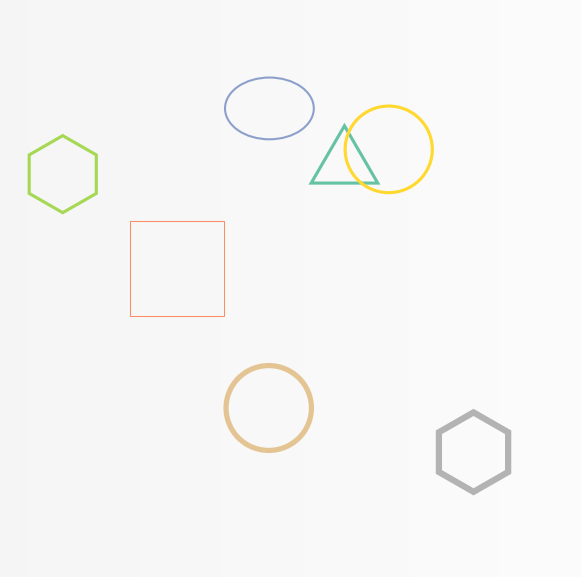[{"shape": "triangle", "thickness": 1.5, "radius": 0.33, "center": [0.593, 0.715]}, {"shape": "square", "thickness": 0.5, "radius": 0.41, "center": [0.305, 0.534]}, {"shape": "oval", "thickness": 1, "radius": 0.38, "center": [0.463, 0.811]}, {"shape": "hexagon", "thickness": 1.5, "radius": 0.33, "center": [0.108, 0.698]}, {"shape": "circle", "thickness": 1.5, "radius": 0.37, "center": [0.669, 0.741]}, {"shape": "circle", "thickness": 2.5, "radius": 0.37, "center": [0.462, 0.293]}, {"shape": "hexagon", "thickness": 3, "radius": 0.34, "center": [0.815, 0.216]}]